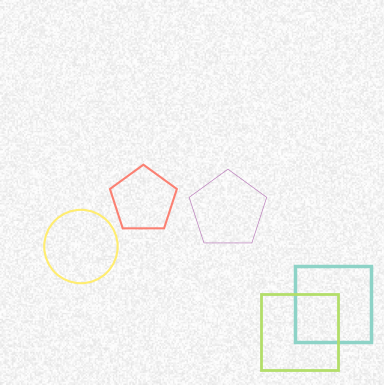[{"shape": "square", "thickness": 2.5, "radius": 0.49, "center": [0.865, 0.21]}, {"shape": "pentagon", "thickness": 1.5, "radius": 0.46, "center": [0.372, 0.481]}, {"shape": "square", "thickness": 2, "radius": 0.5, "center": [0.778, 0.138]}, {"shape": "pentagon", "thickness": 0.5, "radius": 0.53, "center": [0.592, 0.455]}, {"shape": "circle", "thickness": 1.5, "radius": 0.48, "center": [0.21, 0.36]}]